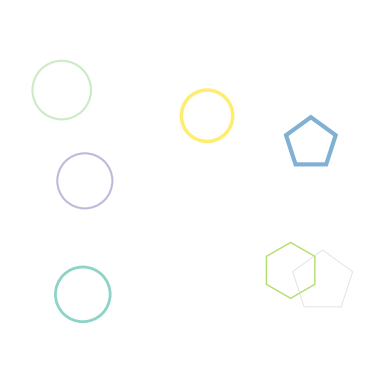[{"shape": "circle", "thickness": 2, "radius": 0.36, "center": [0.215, 0.235]}, {"shape": "circle", "thickness": 1.5, "radius": 0.36, "center": [0.22, 0.53]}, {"shape": "pentagon", "thickness": 3, "radius": 0.34, "center": [0.807, 0.628]}, {"shape": "hexagon", "thickness": 1, "radius": 0.36, "center": [0.755, 0.298]}, {"shape": "pentagon", "thickness": 0.5, "radius": 0.41, "center": [0.838, 0.269]}, {"shape": "circle", "thickness": 1.5, "radius": 0.38, "center": [0.16, 0.766]}, {"shape": "circle", "thickness": 2.5, "radius": 0.33, "center": [0.538, 0.699]}]